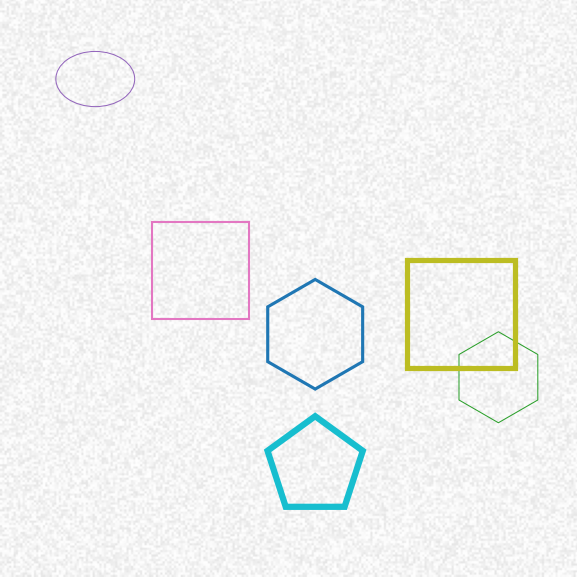[{"shape": "hexagon", "thickness": 1.5, "radius": 0.47, "center": [0.546, 0.42]}, {"shape": "hexagon", "thickness": 0.5, "radius": 0.39, "center": [0.863, 0.346]}, {"shape": "oval", "thickness": 0.5, "radius": 0.34, "center": [0.165, 0.862]}, {"shape": "square", "thickness": 1, "radius": 0.42, "center": [0.347, 0.53]}, {"shape": "square", "thickness": 2.5, "radius": 0.47, "center": [0.798, 0.455]}, {"shape": "pentagon", "thickness": 3, "radius": 0.43, "center": [0.546, 0.192]}]